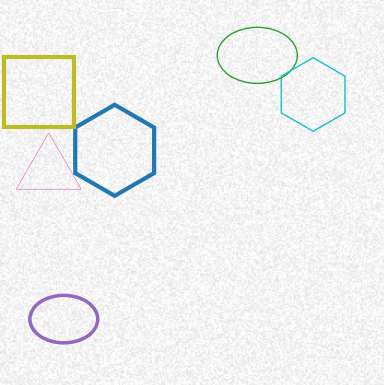[{"shape": "hexagon", "thickness": 3, "radius": 0.59, "center": [0.298, 0.61]}, {"shape": "oval", "thickness": 1, "radius": 0.52, "center": [0.668, 0.856]}, {"shape": "oval", "thickness": 2.5, "radius": 0.44, "center": [0.166, 0.171]}, {"shape": "triangle", "thickness": 0.5, "radius": 0.49, "center": [0.127, 0.557]}, {"shape": "square", "thickness": 3, "radius": 0.46, "center": [0.102, 0.761]}, {"shape": "hexagon", "thickness": 1, "radius": 0.48, "center": [0.813, 0.755]}]